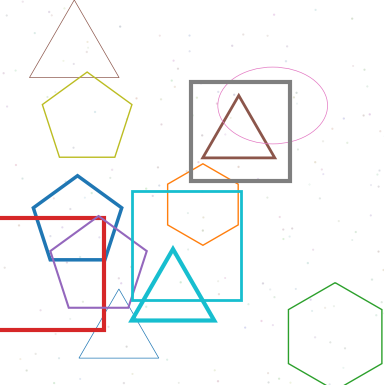[{"shape": "pentagon", "thickness": 2.5, "radius": 0.6, "center": [0.201, 0.423]}, {"shape": "triangle", "thickness": 0.5, "radius": 0.6, "center": [0.309, 0.13]}, {"shape": "hexagon", "thickness": 1, "radius": 0.53, "center": [0.527, 0.469]}, {"shape": "hexagon", "thickness": 1, "radius": 0.7, "center": [0.871, 0.126]}, {"shape": "square", "thickness": 3, "radius": 0.73, "center": [0.125, 0.288]}, {"shape": "pentagon", "thickness": 1.5, "radius": 0.66, "center": [0.256, 0.307]}, {"shape": "triangle", "thickness": 2, "radius": 0.54, "center": [0.62, 0.644]}, {"shape": "triangle", "thickness": 0.5, "radius": 0.67, "center": [0.193, 0.866]}, {"shape": "oval", "thickness": 0.5, "radius": 0.71, "center": [0.708, 0.726]}, {"shape": "square", "thickness": 3, "radius": 0.64, "center": [0.625, 0.658]}, {"shape": "pentagon", "thickness": 1, "radius": 0.61, "center": [0.226, 0.691]}, {"shape": "triangle", "thickness": 3, "radius": 0.62, "center": [0.449, 0.229]}, {"shape": "square", "thickness": 2, "radius": 0.7, "center": [0.485, 0.363]}]